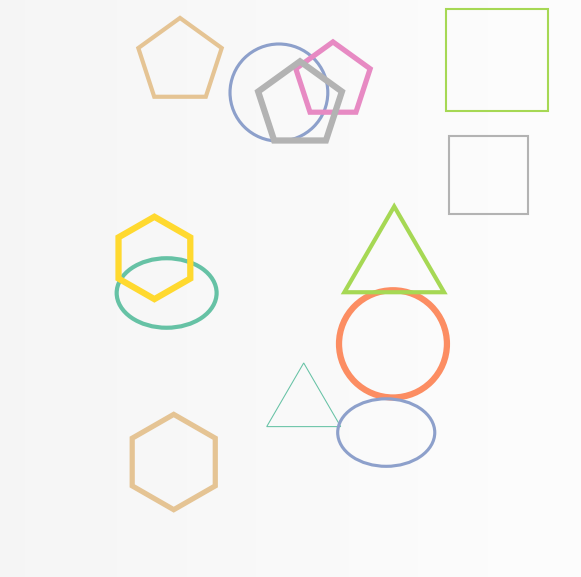[{"shape": "triangle", "thickness": 0.5, "radius": 0.37, "center": [0.522, 0.297]}, {"shape": "oval", "thickness": 2, "radius": 0.43, "center": [0.287, 0.492]}, {"shape": "circle", "thickness": 3, "radius": 0.46, "center": [0.676, 0.404]}, {"shape": "oval", "thickness": 1.5, "radius": 0.42, "center": [0.664, 0.25]}, {"shape": "circle", "thickness": 1.5, "radius": 0.42, "center": [0.48, 0.839]}, {"shape": "pentagon", "thickness": 2.5, "radius": 0.34, "center": [0.573, 0.859]}, {"shape": "square", "thickness": 1, "radius": 0.44, "center": [0.855, 0.896]}, {"shape": "triangle", "thickness": 2, "radius": 0.5, "center": [0.678, 0.543]}, {"shape": "hexagon", "thickness": 3, "radius": 0.36, "center": [0.266, 0.552]}, {"shape": "pentagon", "thickness": 2, "radius": 0.38, "center": [0.31, 0.893]}, {"shape": "hexagon", "thickness": 2.5, "radius": 0.41, "center": [0.299, 0.199]}, {"shape": "pentagon", "thickness": 3, "radius": 0.38, "center": [0.516, 0.817]}, {"shape": "square", "thickness": 1, "radius": 0.34, "center": [0.84, 0.696]}]